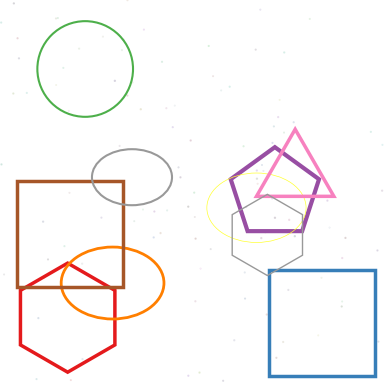[{"shape": "hexagon", "thickness": 2.5, "radius": 0.71, "center": [0.176, 0.175]}, {"shape": "square", "thickness": 2.5, "radius": 0.69, "center": [0.836, 0.161]}, {"shape": "circle", "thickness": 1.5, "radius": 0.62, "center": [0.221, 0.821]}, {"shape": "pentagon", "thickness": 3, "radius": 0.6, "center": [0.714, 0.497]}, {"shape": "oval", "thickness": 2, "radius": 0.67, "center": [0.292, 0.265]}, {"shape": "oval", "thickness": 0.5, "radius": 0.64, "center": [0.666, 0.46]}, {"shape": "square", "thickness": 2.5, "radius": 0.69, "center": [0.183, 0.392]}, {"shape": "triangle", "thickness": 2.5, "radius": 0.58, "center": [0.767, 0.548]}, {"shape": "oval", "thickness": 1.5, "radius": 0.52, "center": [0.343, 0.54]}, {"shape": "hexagon", "thickness": 1, "radius": 0.53, "center": [0.694, 0.39]}]